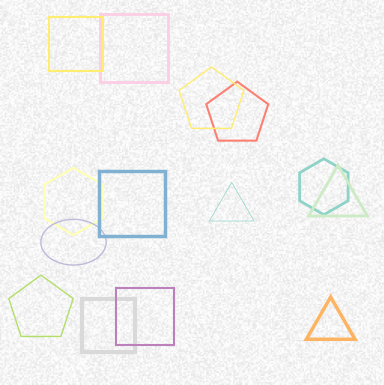[{"shape": "triangle", "thickness": 0.5, "radius": 0.34, "center": [0.602, 0.459]}, {"shape": "hexagon", "thickness": 2, "radius": 0.36, "center": [0.841, 0.515]}, {"shape": "hexagon", "thickness": 1.5, "radius": 0.44, "center": [0.191, 0.477]}, {"shape": "oval", "thickness": 1, "radius": 0.42, "center": [0.191, 0.371]}, {"shape": "pentagon", "thickness": 1.5, "radius": 0.42, "center": [0.616, 0.703]}, {"shape": "square", "thickness": 2.5, "radius": 0.42, "center": [0.343, 0.472]}, {"shape": "triangle", "thickness": 2.5, "radius": 0.37, "center": [0.859, 0.155]}, {"shape": "pentagon", "thickness": 1, "radius": 0.44, "center": [0.106, 0.197]}, {"shape": "square", "thickness": 2, "radius": 0.44, "center": [0.349, 0.875]}, {"shape": "square", "thickness": 3, "radius": 0.34, "center": [0.282, 0.155]}, {"shape": "square", "thickness": 1.5, "radius": 0.37, "center": [0.376, 0.179]}, {"shape": "triangle", "thickness": 2, "radius": 0.44, "center": [0.878, 0.483]}, {"shape": "square", "thickness": 1.5, "radius": 0.35, "center": [0.197, 0.886]}, {"shape": "pentagon", "thickness": 1, "radius": 0.44, "center": [0.549, 0.738]}]